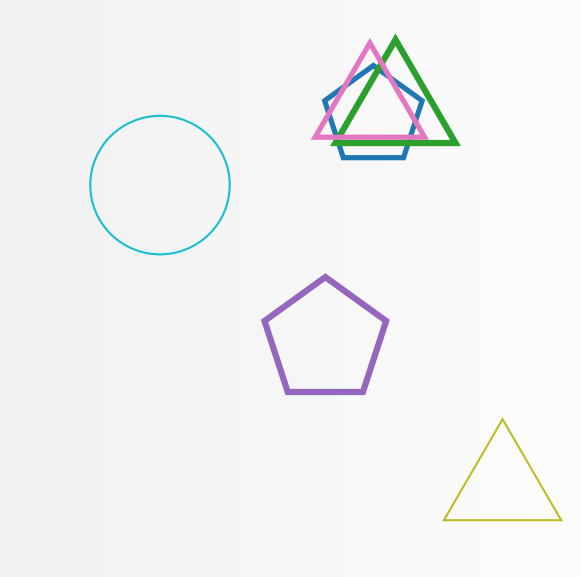[{"shape": "pentagon", "thickness": 2.5, "radius": 0.44, "center": [0.642, 0.797]}, {"shape": "triangle", "thickness": 3, "radius": 0.6, "center": [0.68, 0.811]}, {"shape": "pentagon", "thickness": 3, "radius": 0.55, "center": [0.56, 0.409]}, {"shape": "triangle", "thickness": 2.5, "radius": 0.54, "center": [0.636, 0.816]}, {"shape": "triangle", "thickness": 1, "radius": 0.58, "center": [0.865, 0.157]}, {"shape": "circle", "thickness": 1, "radius": 0.6, "center": [0.275, 0.679]}]